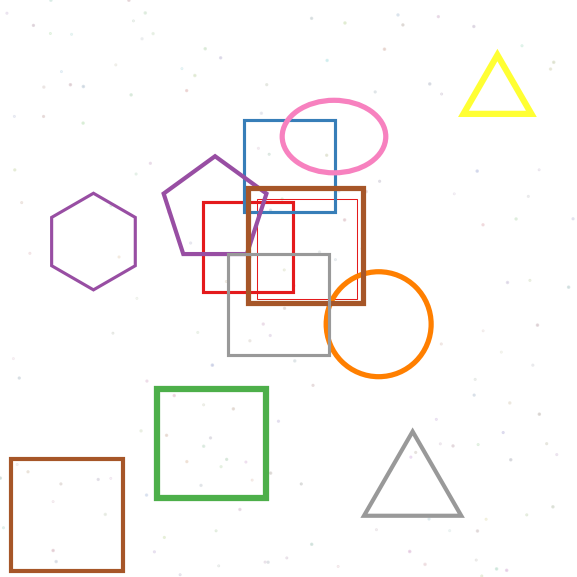[{"shape": "square", "thickness": 0.5, "radius": 0.43, "center": [0.531, 0.568]}, {"shape": "square", "thickness": 1.5, "radius": 0.39, "center": [0.43, 0.572]}, {"shape": "square", "thickness": 1.5, "radius": 0.4, "center": [0.501, 0.712]}, {"shape": "square", "thickness": 3, "radius": 0.47, "center": [0.365, 0.23]}, {"shape": "hexagon", "thickness": 1.5, "radius": 0.42, "center": [0.162, 0.581]}, {"shape": "pentagon", "thickness": 2, "radius": 0.47, "center": [0.372, 0.635]}, {"shape": "circle", "thickness": 2.5, "radius": 0.45, "center": [0.656, 0.438]}, {"shape": "triangle", "thickness": 3, "radius": 0.34, "center": [0.861, 0.836]}, {"shape": "square", "thickness": 2, "radius": 0.49, "center": [0.116, 0.107]}, {"shape": "square", "thickness": 2.5, "radius": 0.5, "center": [0.53, 0.575]}, {"shape": "oval", "thickness": 2.5, "radius": 0.45, "center": [0.578, 0.763]}, {"shape": "square", "thickness": 1.5, "radius": 0.44, "center": [0.482, 0.473]}, {"shape": "triangle", "thickness": 2, "radius": 0.49, "center": [0.715, 0.155]}]